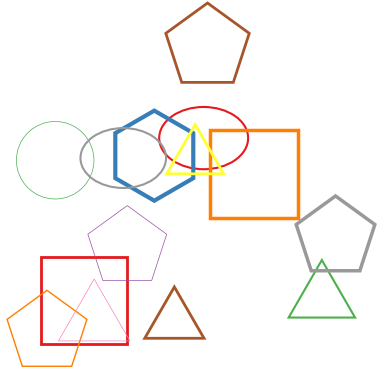[{"shape": "square", "thickness": 2, "radius": 0.56, "center": [0.218, 0.22]}, {"shape": "oval", "thickness": 1.5, "radius": 0.58, "center": [0.529, 0.641]}, {"shape": "hexagon", "thickness": 3, "radius": 0.58, "center": [0.401, 0.596]}, {"shape": "triangle", "thickness": 1.5, "radius": 0.5, "center": [0.836, 0.225]}, {"shape": "circle", "thickness": 0.5, "radius": 0.5, "center": [0.143, 0.584]}, {"shape": "pentagon", "thickness": 0.5, "radius": 0.54, "center": [0.331, 0.358]}, {"shape": "pentagon", "thickness": 1, "radius": 0.55, "center": [0.122, 0.137]}, {"shape": "square", "thickness": 2.5, "radius": 0.57, "center": [0.661, 0.548]}, {"shape": "triangle", "thickness": 2, "radius": 0.43, "center": [0.507, 0.591]}, {"shape": "triangle", "thickness": 2, "radius": 0.44, "center": [0.453, 0.166]}, {"shape": "pentagon", "thickness": 2, "radius": 0.57, "center": [0.539, 0.878]}, {"shape": "triangle", "thickness": 0.5, "radius": 0.54, "center": [0.245, 0.168]}, {"shape": "oval", "thickness": 1.5, "radius": 0.56, "center": [0.32, 0.59]}, {"shape": "pentagon", "thickness": 2.5, "radius": 0.54, "center": [0.872, 0.384]}]